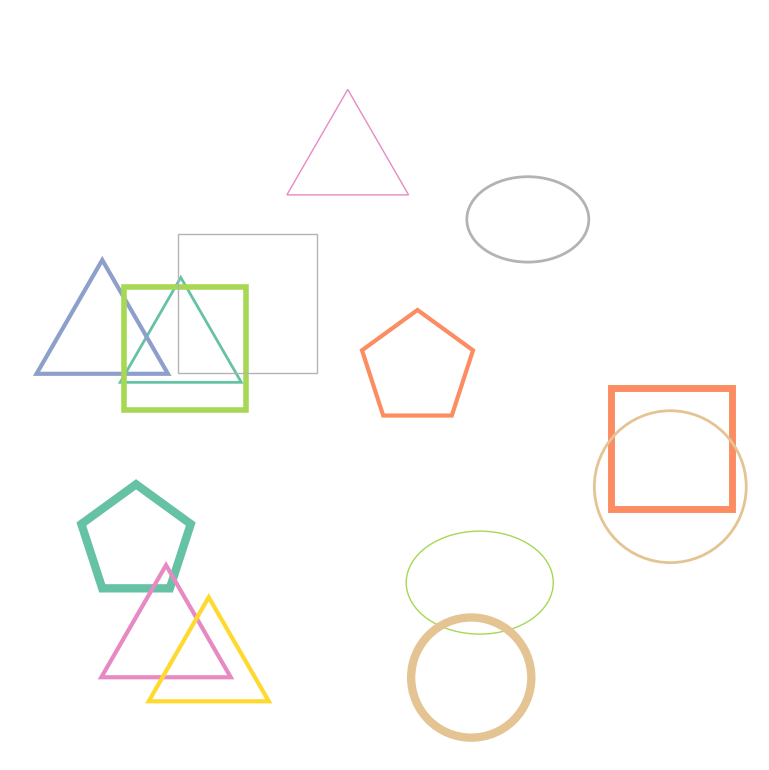[{"shape": "pentagon", "thickness": 3, "radius": 0.37, "center": [0.177, 0.296]}, {"shape": "triangle", "thickness": 1, "radius": 0.45, "center": [0.235, 0.549]}, {"shape": "square", "thickness": 2.5, "radius": 0.39, "center": [0.872, 0.418]}, {"shape": "pentagon", "thickness": 1.5, "radius": 0.38, "center": [0.542, 0.522]}, {"shape": "triangle", "thickness": 1.5, "radius": 0.49, "center": [0.133, 0.564]}, {"shape": "triangle", "thickness": 0.5, "radius": 0.46, "center": [0.452, 0.793]}, {"shape": "triangle", "thickness": 1.5, "radius": 0.49, "center": [0.216, 0.169]}, {"shape": "square", "thickness": 2, "radius": 0.4, "center": [0.24, 0.547]}, {"shape": "oval", "thickness": 0.5, "radius": 0.48, "center": [0.623, 0.243]}, {"shape": "triangle", "thickness": 1.5, "radius": 0.45, "center": [0.271, 0.134]}, {"shape": "circle", "thickness": 1, "radius": 0.49, "center": [0.871, 0.368]}, {"shape": "circle", "thickness": 3, "radius": 0.39, "center": [0.612, 0.12]}, {"shape": "oval", "thickness": 1, "radius": 0.4, "center": [0.685, 0.715]}, {"shape": "square", "thickness": 0.5, "radius": 0.45, "center": [0.321, 0.605]}]